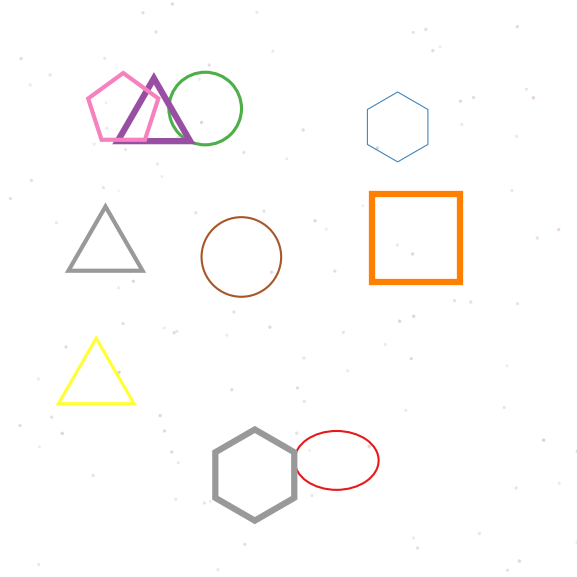[{"shape": "oval", "thickness": 1, "radius": 0.36, "center": [0.583, 0.202]}, {"shape": "hexagon", "thickness": 0.5, "radius": 0.3, "center": [0.689, 0.779]}, {"shape": "circle", "thickness": 1.5, "radius": 0.31, "center": [0.355, 0.811]}, {"shape": "triangle", "thickness": 3, "radius": 0.36, "center": [0.267, 0.791]}, {"shape": "square", "thickness": 3, "radius": 0.38, "center": [0.72, 0.587]}, {"shape": "triangle", "thickness": 1.5, "radius": 0.38, "center": [0.167, 0.338]}, {"shape": "circle", "thickness": 1, "radius": 0.34, "center": [0.418, 0.554]}, {"shape": "pentagon", "thickness": 2, "radius": 0.32, "center": [0.213, 0.809]}, {"shape": "triangle", "thickness": 2, "radius": 0.37, "center": [0.183, 0.567]}, {"shape": "hexagon", "thickness": 3, "radius": 0.39, "center": [0.441, 0.177]}]